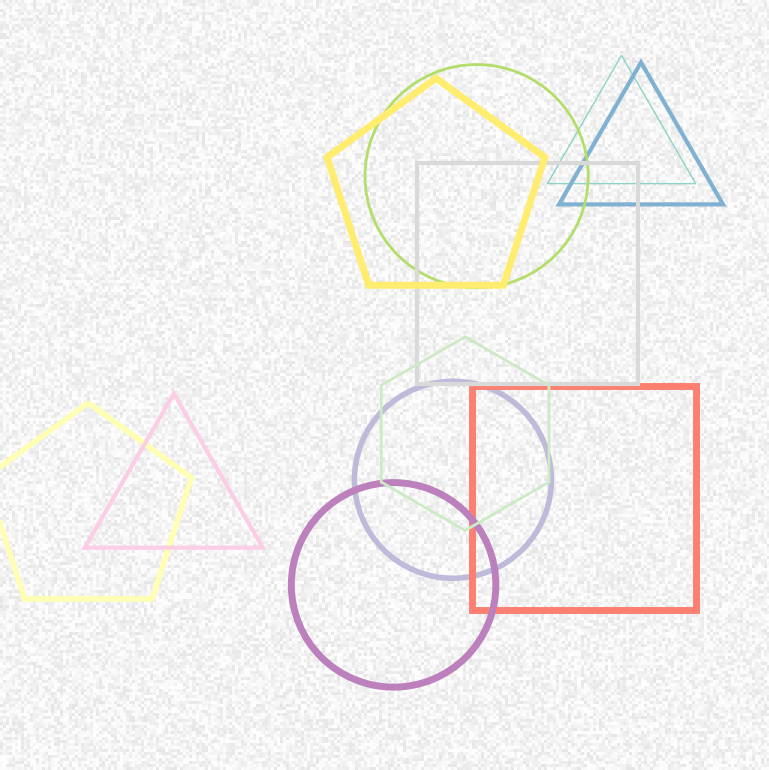[{"shape": "triangle", "thickness": 0.5, "radius": 0.56, "center": [0.807, 0.817]}, {"shape": "pentagon", "thickness": 2, "radius": 0.7, "center": [0.115, 0.336]}, {"shape": "circle", "thickness": 2, "radius": 0.64, "center": [0.588, 0.377]}, {"shape": "square", "thickness": 2.5, "radius": 0.73, "center": [0.758, 0.353]}, {"shape": "triangle", "thickness": 1.5, "radius": 0.61, "center": [0.832, 0.796]}, {"shape": "circle", "thickness": 1, "radius": 0.72, "center": [0.619, 0.771]}, {"shape": "triangle", "thickness": 1.5, "radius": 0.67, "center": [0.226, 0.355]}, {"shape": "square", "thickness": 1.5, "radius": 0.72, "center": [0.685, 0.645]}, {"shape": "circle", "thickness": 2.5, "radius": 0.66, "center": [0.511, 0.24]}, {"shape": "hexagon", "thickness": 1, "radius": 0.63, "center": [0.604, 0.437]}, {"shape": "pentagon", "thickness": 2.5, "radius": 0.74, "center": [0.566, 0.75]}]